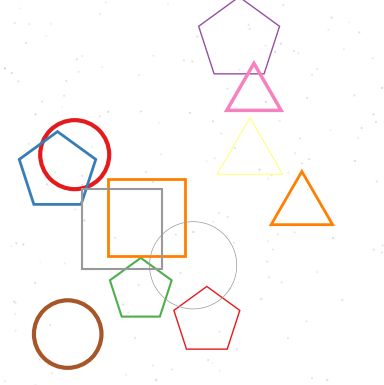[{"shape": "circle", "thickness": 3, "radius": 0.45, "center": [0.194, 0.598]}, {"shape": "pentagon", "thickness": 1, "radius": 0.45, "center": [0.537, 0.166]}, {"shape": "pentagon", "thickness": 2, "radius": 0.52, "center": [0.149, 0.554]}, {"shape": "pentagon", "thickness": 1.5, "radius": 0.42, "center": [0.366, 0.246]}, {"shape": "pentagon", "thickness": 1, "radius": 0.55, "center": [0.621, 0.898]}, {"shape": "square", "thickness": 2, "radius": 0.5, "center": [0.38, 0.435]}, {"shape": "triangle", "thickness": 2, "radius": 0.46, "center": [0.784, 0.463]}, {"shape": "triangle", "thickness": 0.5, "radius": 0.49, "center": [0.649, 0.597]}, {"shape": "circle", "thickness": 3, "radius": 0.44, "center": [0.176, 0.132]}, {"shape": "triangle", "thickness": 2.5, "radius": 0.41, "center": [0.66, 0.754]}, {"shape": "square", "thickness": 1.5, "radius": 0.52, "center": [0.318, 0.404]}, {"shape": "circle", "thickness": 0.5, "radius": 0.57, "center": [0.502, 0.311]}]